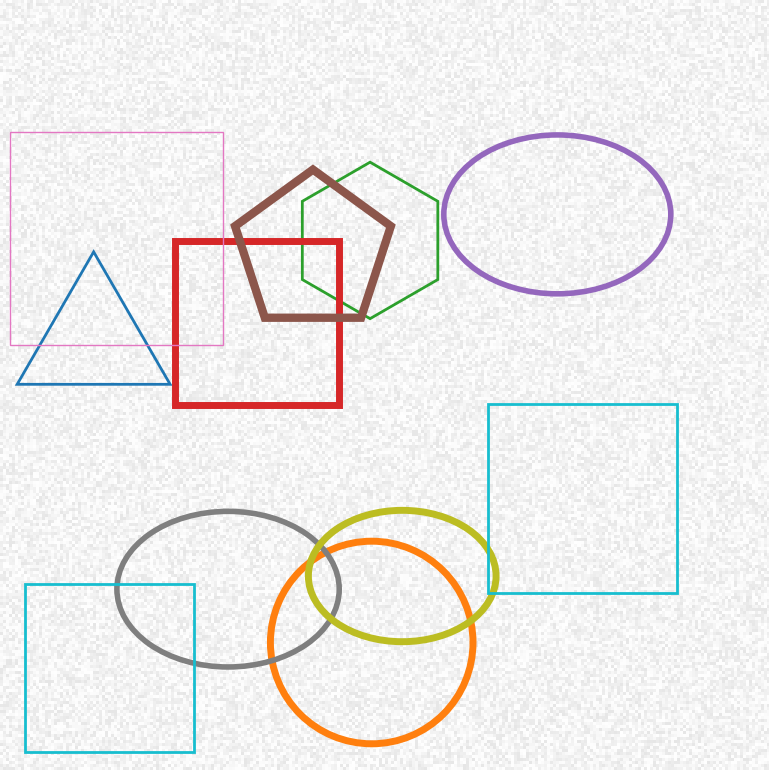[{"shape": "triangle", "thickness": 1, "radius": 0.57, "center": [0.122, 0.558]}, {"shape": "circle", "thickness": 2.5, "radius": 0.66, "center": [0.483, 0.166]}, {"shape": "hexagon", "thickness": 1, "radius": 0.51, "center": [0.481, 0.688]}, {"shape": "square", "thickness": 2.5, "radius": 0.53, "center": [0.334, 0.581]}, {"shape": "oval", "thickness": 2, "radius": 0.74, "center": [0.724, 0.722]}, {"shape": "pentagon", "thickness": 3, "radius": 0.53, "center": [0.406, 0.673]}, {"shape": "square", "thickness": 0.5, "radius": 0.69, "center": [0.152, 0.69]}, {"shape": "oval", "thickness": 2, "radius": 0.72, "center": [0.296, 0.235]}, {"shape": "oval", "thickness": 2.5, "radius": 0.61, "center": [0.522, 0.252]}, {"shape": "square", "thickness": 1, "radius": 0.55, "center": [0.142, 0.132]}, {"shape": "square", "thickness": 1, "radius": 0.61, "center": [0.757, 0.352]}]